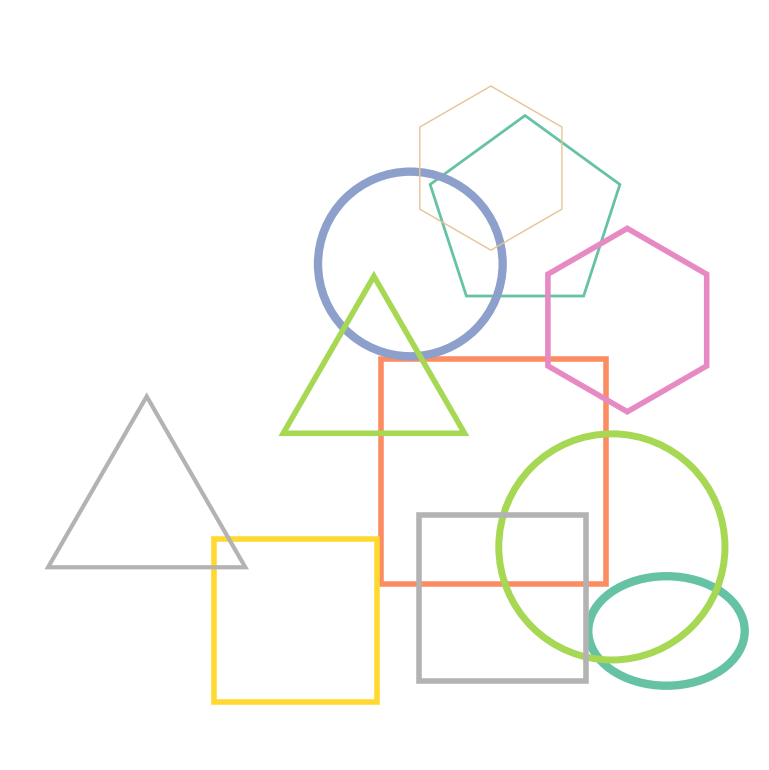[{"shape": "oval", "thickness": 3, "radius": 0.51, "center": [0.866, 0.181]}, {"shape": "pentagon", "thickness": 1, "radius": 0.65, "center": [0.682, 0.72]}, {"shape": "square", "thickness": 2, "radius": 0.73, "center": [0.641, 0.388]}, {"shape": "circle", "thickness": 3, "radius": 0.6, "center": [0.533, 0.657]}, {"shape": "hexagon", "thickness": 2, "radius": 0.6, "center": [0.815, 0.584]}, {"shape": "triangle", "thickness": 2, "radius": 0.68, "center": [0.486, 0.505]}, {"shape": "circle", "thickness": 2.5, "radius": 0.73, "center": [0.795, 0.29]}, {"shape": "square", "thickness": 2, "radius": 0.53, "center": [0.384, 0.194]}, {"shape": "hexagon", "thickness": 0.5, "radius": 0.53, "center": [0.637, 0.782]}, {"shape": "square", "thickness": 2, "radius": 0.54, "center": [0.653, 0.223]}, {"shape": "triangle", "thickness": 1.5, "radius": 0.74, "center": [0.19, 0.337]}]